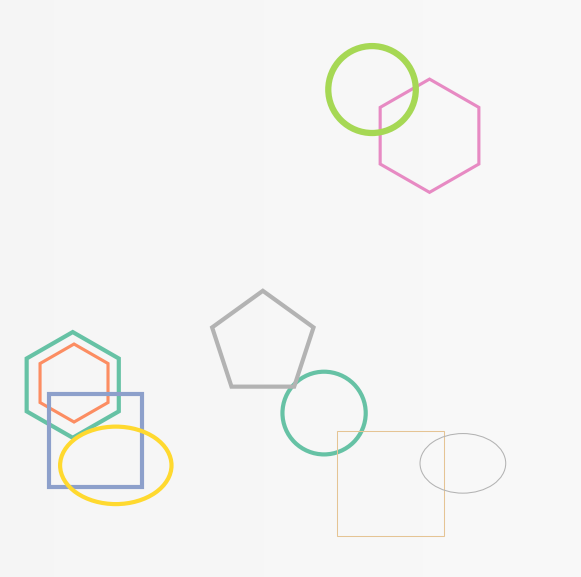[{"shape": "hexagon", "thickness": 2, "radius": 0.46, "center": [0.125, 0.333]}, {"shape": "circle", "thickness": 2, "radius": 0.36, "center": [0.558, 0.284]}, {"shape": "hexagon", "thickness": 1.5, "radius": 0.34, "center": [0.127, 0.336]}, {"shape": "square", "thickness": 2, "radius": 0.4, "center": [0.164, 0.236]}, {"shape": "hexagon", "thickness": 1.5, "radius": 0.49, "center": [0.739, 0.764]}, {"shape": "circle", "thickness": 3, "radius": 0.38, "center": [0.64, 0.844]}, {"shape": "oval", "thickness": 2, "radius": 0.48, "center": [0.199, 0.193]}, {"shape": "square", "thickness": 0.5, "radius": 0.46, "center": [0.672, 0.162]}, {"shape": "pentagon", "thickness": 2, "radius": 0.46, "center": [0.452, 0.404]}, {"shape": "oval", "thickness": 0.5, "radius": 0.37, "center": [0.796, 0.197]}]